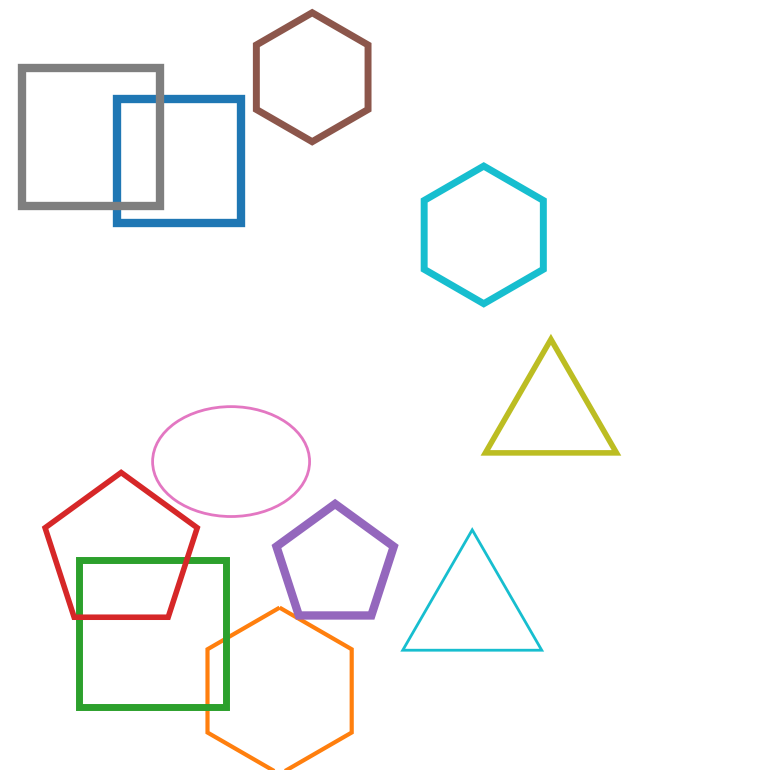[{"shape": "square", "thickness": 3, "radius": 0.4, "center": [0.233, 0.791]}, {"shape": "hexagon", "thickness": 1.5, "radius": 0.54, "center": [0.363, 0.103]}, {"shape": "square", "thickness": 2.5, "radius": 0.48, "center": [0.198, 0.177]}, {"shape": "pentagon", "thickness": 2, "radius": 0.52, "center": [0.157, 0.282]}, {"shape": "pentagon", "thickness": 3, "radius": 0.4, "center": [0.435, 0.265]}, {"shape": "hexagon", "thickness": 2.5, "radius": 0.42, "center": [0.405, 0.9]}, {"shape": "oval", "thickness": 1, "radius": 0.51, "center": [0.3, 0.401]}, {"shape": "square", "thickness": 3, "radius": 0.45, "center": [0.118, 0.822]}, {"shape": "triangle", "thickness": 2, "radius": 0.49, "center": [0.715, 0.461]}, {"shape": "triangle", "thickness": 1, "radius": 0.52, "center": [0.613, 0.208]}, {"shape": "hexagon", "thickness": 2.5, "radius": 0.45, "center": [0.628, 0.695]}]